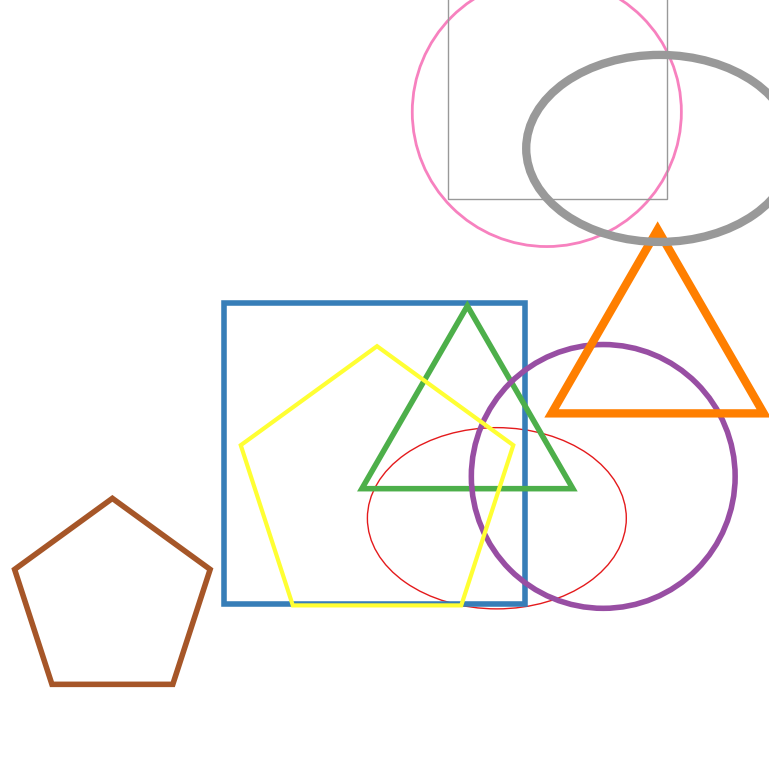[{"shape": "oval", "thickness": 0.5, "radius": 0.84, "center": [0.645, 0.327]}, {"shape": "square", "thickness": 2, "radius": 0.98, "center": [0.486, 0.411]}, {"shape": "triangle", "thickness": 2, "radius": 0.79, "center": [0.607, 0.444]}, {"shape": "circle", "thickness": 2, "radius": 0.86, "center": [0.783, 0.381]}, {"shape": "triangle", "thickness": 3, "radius": 0.8, "center": [0.854, 0.543]}, {"shape": "pentagon", "thickness": 1.5, "radius": 0.93, "center": [0.49, 0.364]}, {"shape": "pentagon", "thickness": 2, "radius": 0.67, "center": [0.146, 0.219]}, {"shape": "circle", "thickness": 1, "radius": 0.87, "center": [0.71, 0.855]}, {"shape": "square", "thickness": 0.5, "radius": 0.71, "center": [0.724, 0.883]}, {"shape": "oval", "thickness": 3, "radius": 0.87, "center": [0.857, 0.807]}]